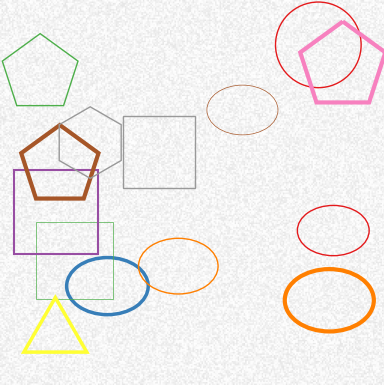[{"shape": "circle", "thickness": 1, "radius": 0.56, "center": [0.827, 0.883]}, {"shape": "oval", "thickness": 1, "radius": 0.47, "center": [0.866, 0.401]}, {"shape": "oval", "thickness": 2.5, "radius": 0.53, "center": [0.279, 0.257]}, {"shape": "square", "thickness": 0.5, "radius": 0.5, "center": [0.193, 0.324]}, {"shape": "pentagon", "thickness": 1, "radius": 0.52, "center": [0.104, 0.809]}, {"shape": "square", "thickness": 1.5, "radius": 0.55, "center": [0.145, 0.449]}, {"shape": "oval", "thickness": 3, "radius": 0.58, "center": [0.855, 0.22]}, {"shape": "oval", "thickness": 1, "radius": 0.52, "center": [0.463, 0.309]}, {"shape": "triangle", "thickness": 2.5, "radius": 0.47, "center": [0.144, 0.133]}, {"shape": "pentagon", "thickness": 3, "radius": 0.53, "center": [0.155, 0.57]}, {"shape": "oval", "thickness": 0.5, "radius": 0.46, "center": [0.63, 0.714]}, {"shape": "pentagon", "thickness": 3, "radius": 0.58, "center": [0.89, 0.828]}, {"shape": "hexagon", "thickness": 1, "radius": 0.46, "center": [0.234, 0.63]}, {"shape": "square", "thickness": 1, "radius": 0.47, "center": [0.412, 0.606]}]